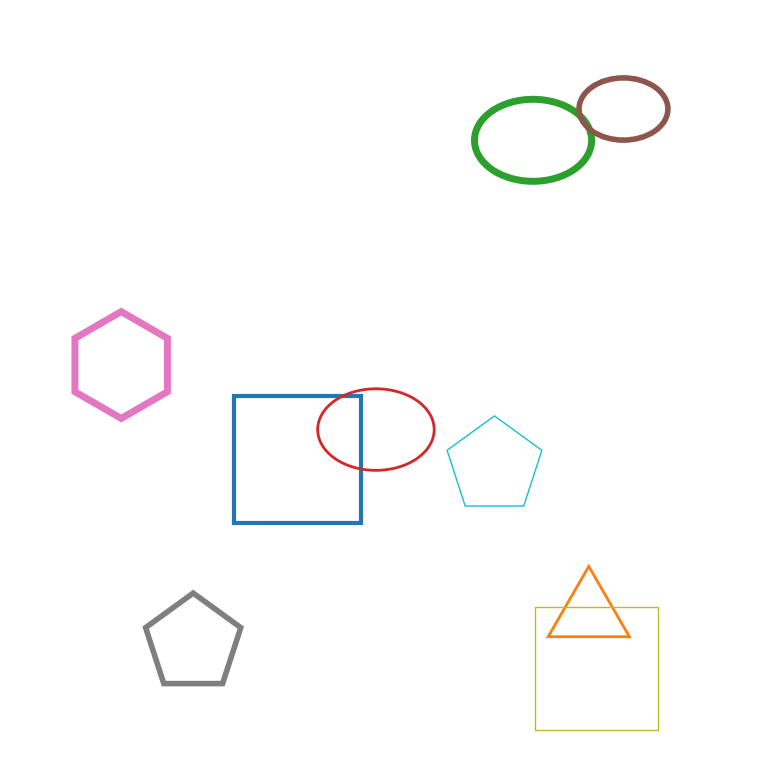[{"shape": "square", "thickness": 1.5, "radius": 0.41, "center": [0.387, 0.403]}, {"shape": "triangle", "thickness": 1, "radius": 0.3, "center": [0.765, 0.204]}, {"shape": "oval", "thickness": 2.5, "radius": 0.38, "center": [0.692, 0.818]}, {"shape": "oval", "thickness": 1, "radius": 0.38, "center": [0.488, 0.442]}, {"shape": "oval", "thickness": 2, "radius": 0.29, "center": [0.81, 0.858]}, {"shape": "hexagon", "thickness": 2.5, "radius": 0.35, "center": [0.157, 0.526]}, {"shape": "pentagon", "thickness": 2, "radius": 0.32, "center": [0.251, 0.165]}, {"shape": "square", "thickness": 0.5, "radius": 0.4, "center": [0.775, 0.132]}, {"shape": "pentagon", "thickness": 0.5, "radius": 0.32, "center": [0.642, 0.395]}]